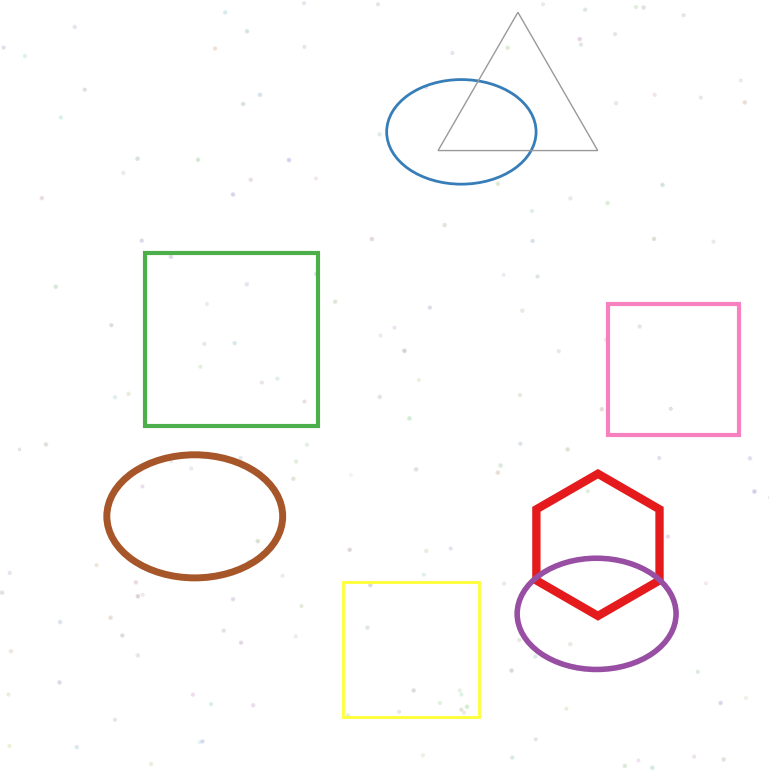[{"shape": "hexagon", "thickness": 3, "radius": 0.46, "center": [0.777, 0.292]}, {"shape": "oval", "thickness": 1, "radius": 0.49, "center": [0.599, 0.829]}, {"shape": "square", "thickness": 1.5, "radius": 0.56, "center": [0.3, 0.559]}, {"shape": "oval", "thickness": 2, "radius": 0.52, "center": [0.775, 0.203]}, {"shape": "square", "thickness": 1, "radius": 0.44, "center": [0.534, 0.157]}, {"shape": "oval", "thickness": 2.5, "radius": 0.57, "center": [0.253, 0.329]}, {"shape": "square", "thickness": 1.5, "radius": 0.43, "center": [0.875, 0.52]}, {"shape": "triangle", "thickness": 0.5, "radius": 0.6, "center": [0.673, 0.864]}]